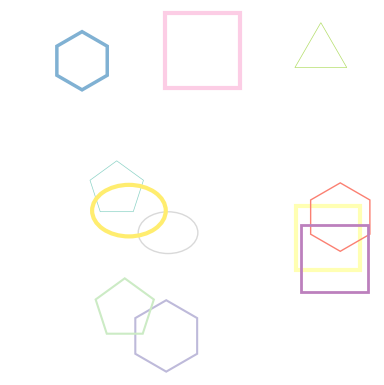[{"shape": "pentagon", "thickness": 0.5, "radius": 0.36, "center": [0.303, 0.509]}, {"shape": "square", "thickness": 3, "radius": 0.41, "center": [0.853, 0.382]}, {"shape": "hexagon", "thickness": 1.5, "radius": 0.46, "center": [0.432, 0.127]}, {"shape": "hexagon", "thickness": 1, "radius": 0.44, "center": [0.884, 0.436]}, {"shape": "hexagon", "thickness": 2.5, "radius": 0.38, "center": [0.213, 0.842]}, {"shape": "triangle", "thickness": 0.5, "radius": 0.39, "center": [0.833, 0.863]}, {"shape": "square", "thickness": 3, "radius": 0.49, "center": [0.526, 0.869]}, {"shape": "oval", "thickness": 1, "radius": 0.39, "center": [0.436, 0.396]}, {"shape": "square", "thickness": 2, "radius": 0.43, "center": [0.868, 0.329]}, {"shape": "pentagon", "thickness": 1.5, "radius": 0.4, "center": [0.324, 0.198]}, {"shape": "oval", "thickness": 3, "radius": 0.48, "center": [0.335, 0.453]}]